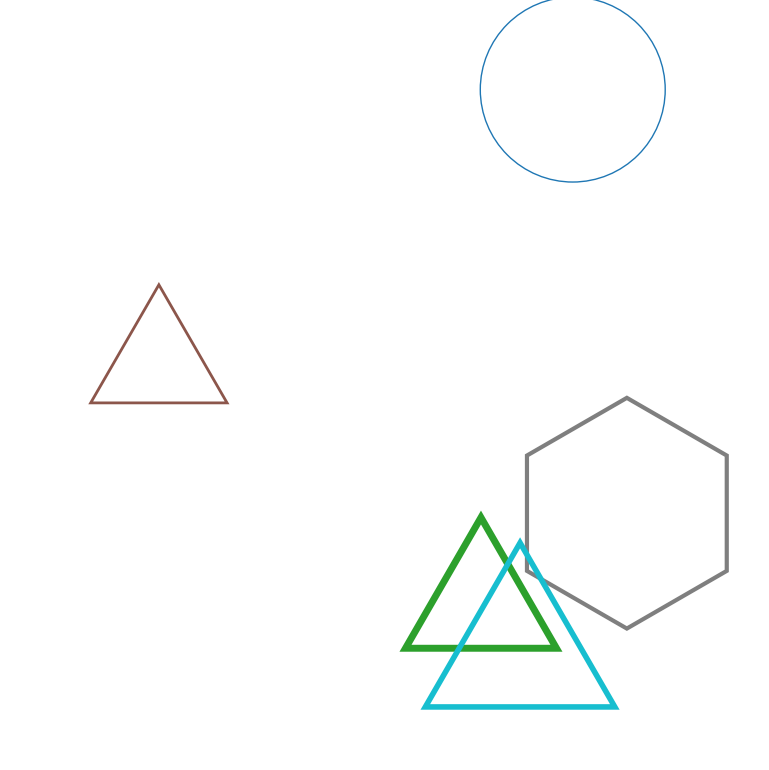[{"shape": "circle", "thickness": 0.5, "radius": 0.6, "center": [0.744, 0.884]}, {"shape": "triangle", "thickness": 2.5, "radius": 0.57, "center": [0.625, 0.215]}, {"shape": "triangle", "thickness": 1, "radius": 0.51, "center": [0.206, 0.528]}, {"shape": "hexagon", "thickness": 1.5, "radius": 0.75, "center": [0.814, 0.334]}, {"shape": "triangle", "thickness": 2, "radius": 0.71, "center": [0.675, 0.153]}]